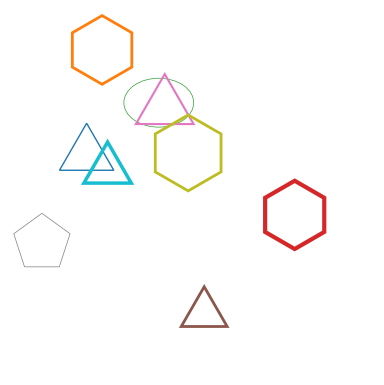[{"shape": "triangle", "thickness": 1, "radius": 0.41, "center": [0.225, 0.598]}, {"shape": "hexagon", "thickness": 2, "radius": 0.45, "center": [0.265, 0.87]}, {"shape": "oval", "thickness": 0.5, "radius": 0.45, "center": [0.412, 0.733]}, {"shape": "hexagon", "thickness": 3, "radius": 0.44, "center": [0.765, 0.442]}, {"shape": "triangle", "thickness": 2, "radius": 0.34, "center": [0.53, 0.186]}, {"shape": "triangle", "thickness": 1.5, "radius": 0.43, "center": [0.428, 0.721]}, {"shape": "pentagon", "thickness": 0.5, "radius": 0.38, "center": [0.109, 0.369]}, {"shape": "hexagon", "thickness": 2, "radius": 0.49, "center": [0.489, 0.603]}, {"shape": "triangle", "thickness": 2.5, "radius": 0.36, "center": [0.279, 0.56]}]